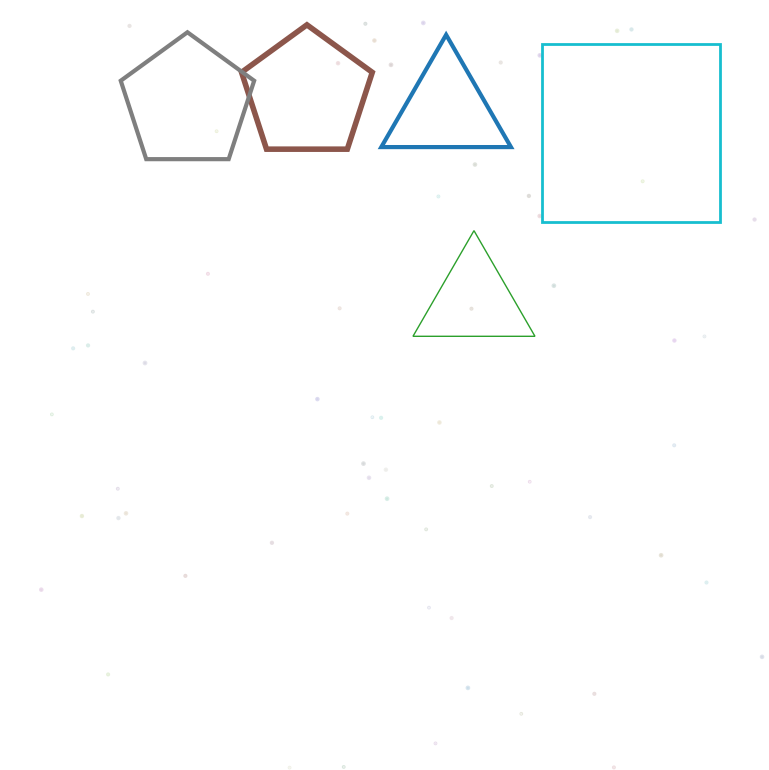[{"shape": "triangle", "thickness": 1.5, "radius": 0.49, "center": [0.579, 0.858]}, {"shape": "triangle", "thickness": 0.5, "radius": 0.46, "center": [0.616, 0.609]}, {"shape": "pentagon", "thickness": 2, "radius": 0.45, "center": [0.399, 0.878]}, {"shape": "pentagon", "thickness": 1.5, "radius": 0.46, "center": [0.243, 0.867]}, {"shape": "square", "thickness": 1, "radius": 0.58, "center": [0.819, 0.827]}]